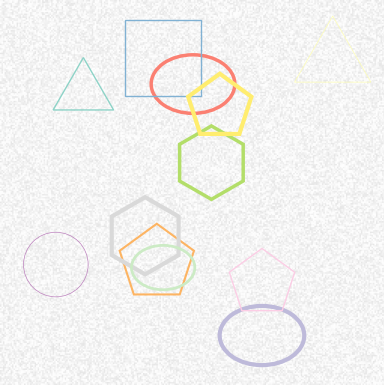[{"shape": "triangle", "thickness": 1, "radius": 0.45, "center": [0.217, 0.76]}, {"shape": "triangle", "thickness": 0.5, "radius": 0.57, "center": [0.864, 0.844]}, {"shape": "oval", "thickness": 3, "radius": 0.55, "center": [0.68, 0.128]}, {"shape": "oval", "thickness": 2.5, "radius": 0.54, "center": [0.501, 0.782]}, {"shape": "square", "thickness": 1, "radius": 0.49, "center": [0.423, 0.85]}, {"shape": "pentagon", "thickness": 1.5, "radius": 0.51, "center": [0.407, 0.317]}, {"shape": "hexagon", "thickness": 2.5, "radius": 0.48, "center": [0.549, 0.578]}, {"shape": "pentagon", "thickness": 1, "radius": 0.45, "center": [0.681, 0.265]}, {"shape": "hexagon", "thickness": 3, "radius": 0.5, "center": [0.377, 0.388]}, {"shape": "circle", "thickness": 0.5, "radius": 0.42, "center": [0.145, 0.313]}, {"shape": "oval", "thickness": 2, "radius": 0.41, "center": [0.424, 0.305]}, {"shape": "pentagon", "thickness": 3, "radius": 0.43, "center": [0.571, 0.722]}]